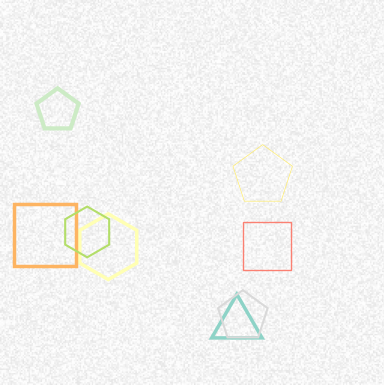[{"shape": "triangle", "thickness": 2.5, "radius": 0.38, "center": [0.615, 0.16]}, {"shape": "hexagon", "thickness": 2.5, "radius": 0.43, "center": [0.281, 0.359]}, {"shape": "square", "thickness": 1, "radius": 0.31, "center": [0.693, 0.361]}, {"shape": "square", "thickness": 2.5, "radius": 0.4, "center": [0.117, 0.391]}, {"shape": "hexagon", "thickness": 1.5, "radius": 0.33, "center": [0.226, 0.398]}, {"shape": "pentagon", "thickness": 1.5, "radius": 0.34, "center": [0.631, 0.179]}, {"shape": "pentagon", "thickness": 3, "radius": 0.29, "center": [0.15, 0.713]}, {"shape": "pentagon", "thickness": 0.5, "radius": 0.41, "center": [0.682, 0.543]}]